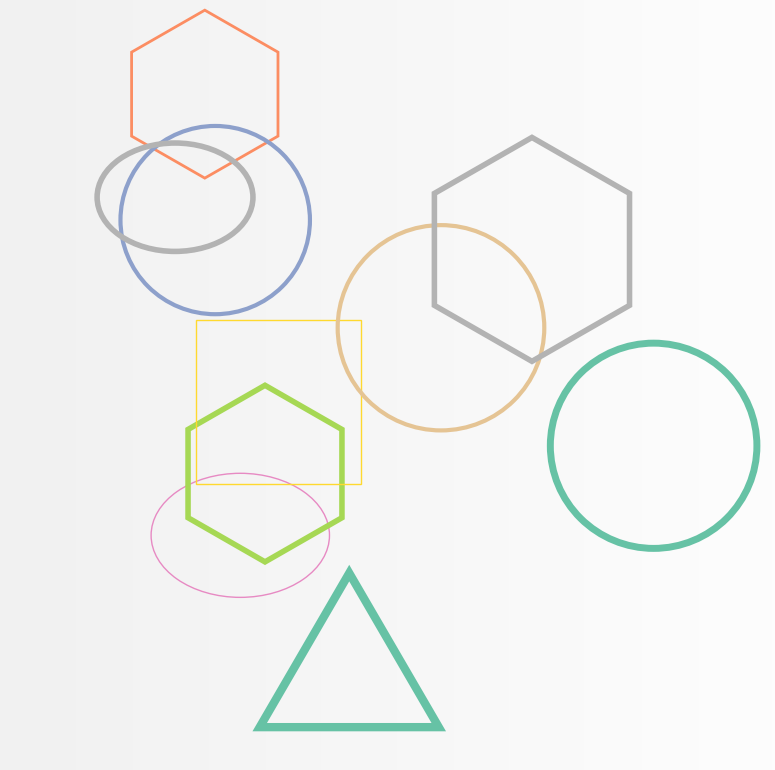[{"shape": "circle", "thickness": 2.5, "radius": 0.67, "center": [0.843, 0.421]}, {"shape": "triangle", "thickness": 3, "radius": 0.67, "center": [0.451, 0.122]}, {"shape": "hexagon", "thickness": 1, "radius": 0.55, "center": [0.264, 0.878]}, {"shape": "circle", "thickness": 1.5, "radius": 0.61, "center": [0.278, 0.714]}, {"shape": "oval", "thickness": 0.5, "radius": 0.58, "center": [0.31, 0.305]}, {"shape": "hexagon", "thickness": 2, "radius": 0.57, "center": [0.342, 0.385]}, {"shape": "square", "thickness": 0.5, "radius": 0.53, "center": [0.359, 0.479]}, {"shape": "circle", "thickness": 1.5, "radius": 0.67, "center": [0.569, 0.574]}, {"shape": "hexagon", "thickness": 2, "radius": 0.73, "center": [0.686, 0.676]}, {"shape": "oval", "thickness": 2, "radius": 0.5, "center": [0.226, 0.744]}]